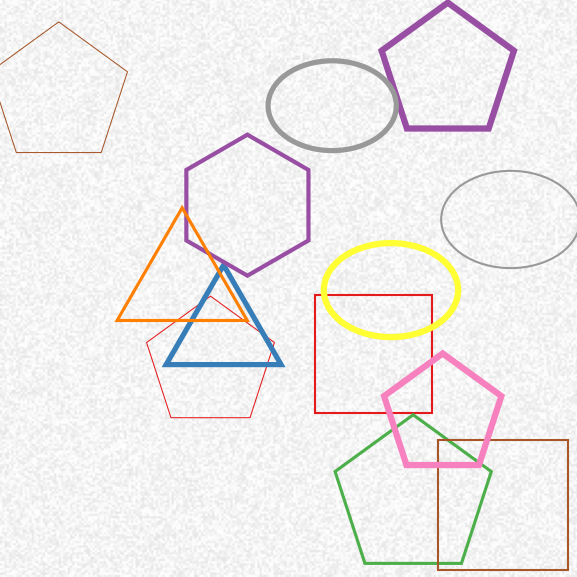[{"shape": "square", "thickness": 1, "radius": 0.51, "center": [0.647, 0.386]}, {"shape": "pentagon", "thickness": 0.5, "radius": 0.58, "center": [0.364, 0.37]}, {"shape": "triangle", "thickness": 2.5, "radius": 0.57, "center": [0.387, 0.425]}, {"shape": "pentagon", "thickness": 1.5, "radius": 0.71, "center": [0.715, 0.139]}, {"shape": "hexagon", "thickness": 2, "radius": 0.61, "center": [0.428, 0.644]}, {"shape": "pentagon", "thickness": 3, "radius": 0.6, "center": [0.775, 0.874]}, {"shape": "triangle", "thickness": 1.5, "radius": 0.65, "center": [0.315, 0.509]}, {"shape": "oval", "thickness": 3, "radius": 0.58, "center": [0.677, 0.497]}, {"shape": "pentagon", "thickness": 0.5, "radius": 0.63, "center": [0.102, 0.836]}, {"shape": "square", "thickness": 1, "radius": 0.56, "center": [0.871, 0.124]}, {"shape": "pentagon", "thickness": 3, "radius": 0.53, "center": [0.767, 0.28]}, {"shape": "oval", "thickness": 1, "radius": 0.6, "center": [0.884, 0.619]}, {"shape": "oval", "thickness": 2.5, "radius": 0.56, "center": [0.575, 0.816]}]